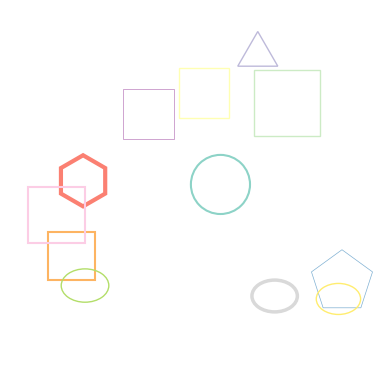[{"shape": "circle", "thickness": 1.5, "radius": 0.38, "center": [0.573, 0.521]}, {"shape": "square", "thickness": 1, "radius": 0.33, "center": [0.53, 0.758]}, {"shape": "triangle", "thickness": 1, "radius": 0.3, "center": [0.67, 0.858]}, {"shape": "hexagon", "thickness": 3, "radius": 0.33, "center": [0.216, 0.53]}, {"shape": "pentagon", "thickness": 0.5, "radius": 0.42, "center": [0.888, 0.268]}, {"shape": "square", "thickness": 1.5, "radius": 0.31, "center": [0.186, 0.335]}, {"shape": "oval", "thickness": 1, "radius": 0.31, "center": [0.221, 0.258]}, {"shape": "square", "thickness": 1.5, "radius": 0.37, "center": [0.148, 0.442]}, {"shape": "oval", "thickness": 2.5, "radius": 0.3, "center": [0.713, 0.231]}, {"shape": "square", "thickness": 0.5, "radius": 0.33, "center": [0.386, 0.704]}, {"shape": "square", "thickness": 1, "radius": 0.43, "center": [0.746, 0.732]}, {"shape": "oval", "thickness": 1, "radius": 0.29, "center": [0.879, 0.224]}]